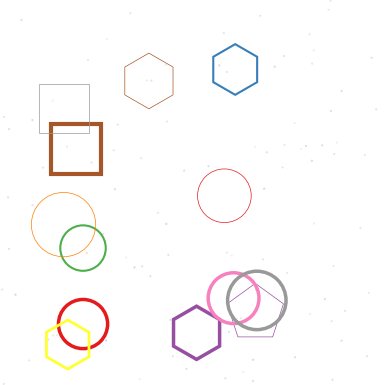[{"shape": "circle", "thickness": 0.5, "radius": 0.35, "center": [0.583, 0.492]}, {"shape": "circle", "thickness": 2.5, "radius": 0.32, "center": [0.216, 0.158]}, {"shape": "hexagon", "thickness": 1.5, "radius": 0.33, "center": [0.611, 0.82]}, {"shape": "circle", "thickness": 1.5, "radius": 0.3, "center": [0.216, 0.356]}, {"shape": "hexagon", "thickness": 2.5, "radius": 0.35, "center": [0.511, 0.136]}, {"shape": "pentagon", "thickness": 0.5, "radius": 0.38, "center": [0.663, 0.187]}, {"shape": "circle", "thickness": 0.5, "radius": 0.42, "center": [0.165, 0.417]}, {"shape": "hexagon", "thickness": 2, "radius": 0.32, "center": [0.176, 0.105]}, {"shape": "square", "thickness": 3, "radius": 0.33, "center": [0.197, 0.613]}, {"shape": "hexagon", "thickness": 0.5, "radius": 0.36, "center": [0.387, 0.79]}, {"shape": "circle", "thickness": 2.5, "radius": 0.33, "center": [0.607, 0.226]}, {"shape": "circle", "thickness": 2.5, "radius": 0.38, "center": [0.667, 0.22]}, {"shape": "square", "thickness": 0.5, "radius": 0.32, "center": [0.166, 0.719]}]